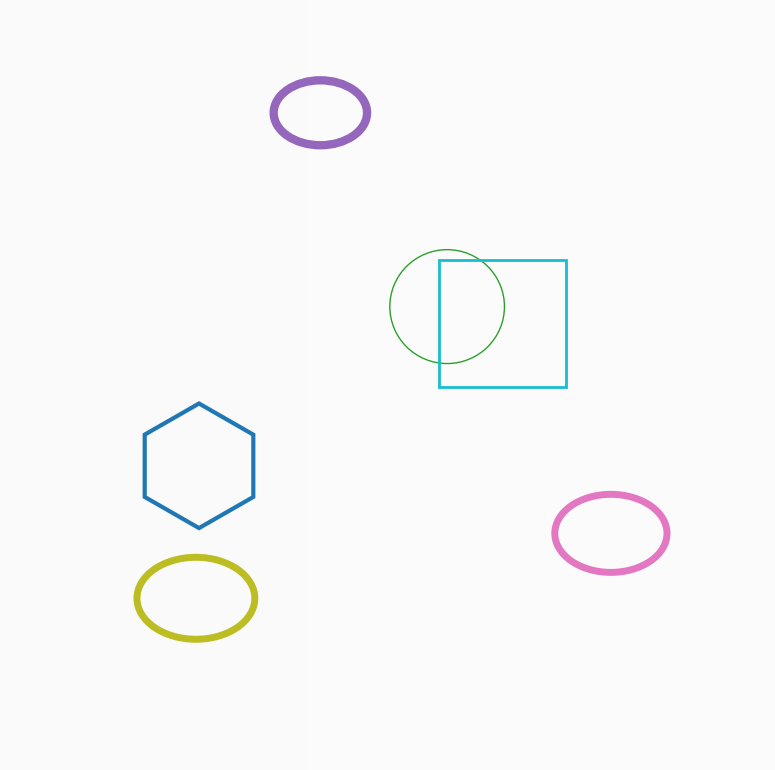[{"shape": "hexagon", "thickness": 1.5, "radius": 0.4, "center": [0.257, 0.395]}, {"shape": "circle", "thickness": 0.5, "radius": 0.37, "center": [0.577, 0.602]}, {"shape": "oval", "thickness": 3, "radius": 0.3, "center": [0.413, 0.854]}, {"shape": "oval", "thickness": 2.5, "radius": 0.36, "center": [0.788, 0.307]}, {"shape": "oval", "thickness": 2.5, "radius": 0.38, "center": [0.253, 0.223]}, {"shape": "square", "thickness": 1, "radius": 0.41, "center": [0.648, 0.58]}]